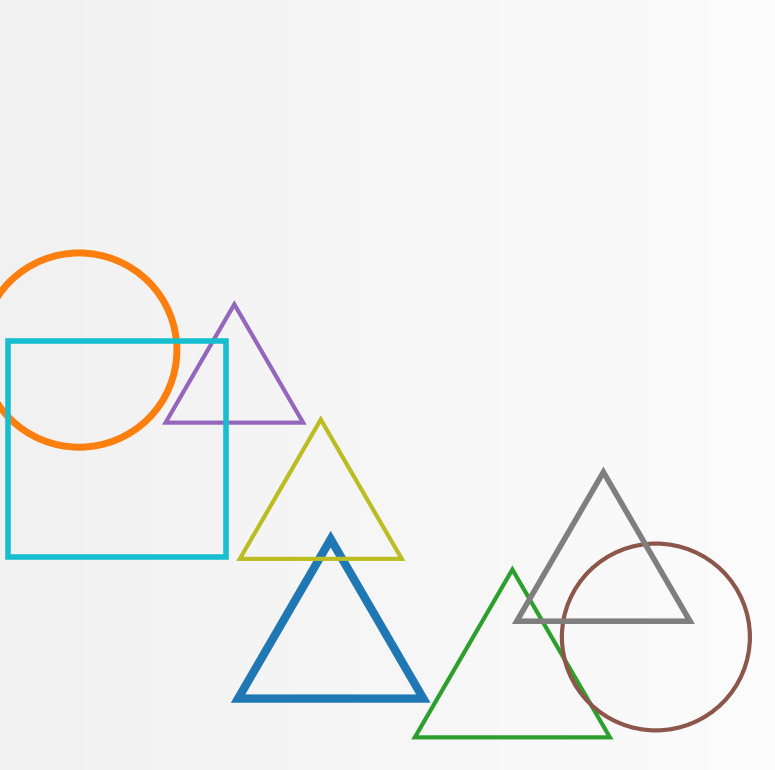[{"shape": "triangle", "thickness": 3, "radius": 0.69, "center": [0.427, 0.162]}, {"shape": "circle", "thickness": 2.5, "radius": 0.63, "center": [0.102, 0.545]}, {"shape": "triangle", "thickness": 1.5, "radius": 0.73, "center": [0.661, 0.115]}, {"shape": "triangle", "thickness": 1.5, "radius": 0.51, "center": [0.302, 0.502]}, {"shape": "circle", "thickness": 1.5, "radius": 0.61, "center": [0.846, 0.173]}, {"shape": "triangle", "thickness": 2, "radius": 0.65, "center": [0.779, 0.258]}, {"shape": "triangle", "thickness": 1.5, "radius": 0.6, "center": [0.414, 0.335]}, {"shape": "square", "thickness": 2, "radius": 0.7, "center": [0.151, 0.417]}]